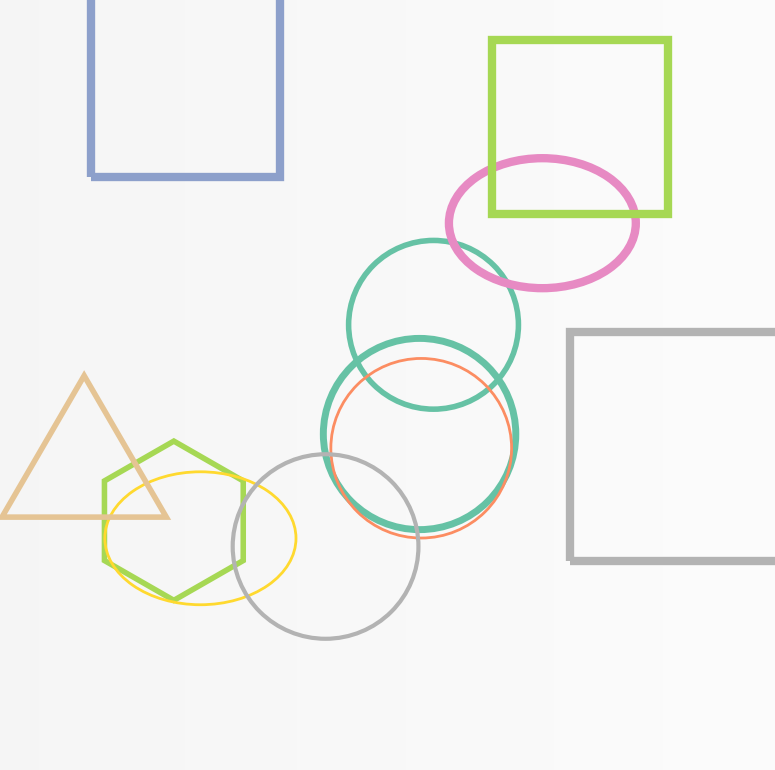[{"shape": "circle", "thickness": 2.5, "radius": 0.62, "center": [0.541, 0.436]}, {"shape": "circle", "thickness": 2, "radius": 0.55, "center": [0.559, 0.578]}, {"shape": "circle", "thickness": 1, "radius": 0.58, "center": [0.544, 0.418]}, {"shape": "square", "thickness": 3, "radius": 0.61, "center": [0.239, 0.892]}, {"shape": "oval", "thickness": 3, "radius": 0.6, "center": [0.7, 0.71]}, {"shape": "hexagon", "thickness": 2, "radius": 0.52, "center": [0.224, 0.324]}, {"shape": "square", "thickness": 3, "radius": 0.57, "center": [0.748, 0.835]}, {"shape": "oval", "thickness": 1, "radius": 0.62, "center": [0.259, 0.301]}, {"shape": "triangle", "thickness": 2, "radius": 0.61, "center": [0.109, 0.39]}, {"shape": "square", "thickness": 3, "radius": 0.74, "center": [0.884, 0.42]}, {"shape": "circle", "thickness": 1.5, "radius": 0.6, "center": [0.42, 0.29]}]